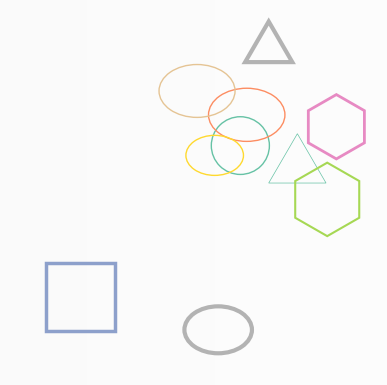[{"shape": "circle", "thickness": 1, "radius": 0.37, "center": [0.62, 0.622]}, {"shape": "triangle", "thickness": 0.5, "radius": 0.43, "center": [0.767, 0.567]}, {"shape": "oval", "thickness": 1, "radius": 0.49, "center": [0.637, 0.702]}, {"shape": "square", "thickness": 2.5, "radius": 0.45, "center": [0.209, 0.229]}, {"shape": "hexagon", "thickness": 2, "radius": 0.42, "center": [0.868, 0.671]}, {"shape": "hexagon", "thickness": 1.5, "radius": 0.48, "center": [0.844, 0.482]}, {"shape": "oval", "thickness": 1, "radius": 0.37, "center": [0.554, 0.596]}, {"shape": "oval", "thickness": 1, "radius": 0.49, "center": [0.508, 0.764]}, {"shape": "oval", "thickness": 3, "radius": 0.44, "center": [0.563, 0.143]}, {"shape": "triangle", "thickness": 3, "radius": 0.35, "center": [0.693, 0.874]}]